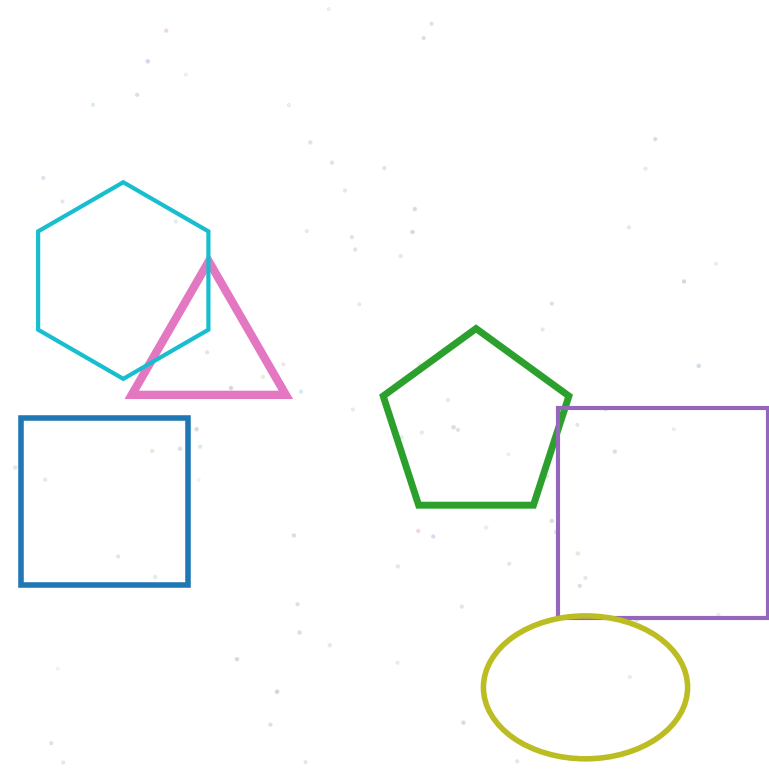[{"shape": "square", "thickness": 2, "radius": 0.54, "center": [0.136, 0.349]}, {"shape": "pentagon", "thickness": 2.5, "radius": 0.63, "center": [0.618, 0.446]}, {"shape": "square", "thickness": 1.5, "radius": 0.68, "center": [0.861, 0.334]}, {"shape": "triangle", "thickness": 3, "radius": 0.58, "center": [0.271, 0.545]}, {"shape": "oval", "thickness": 2, "radius": 0.66, "center": [0.76, 0.107]}, {"shape": "hexagon", "thickness": 1.5, "radius": 0.64, "center": [0.16, 0.636]}]